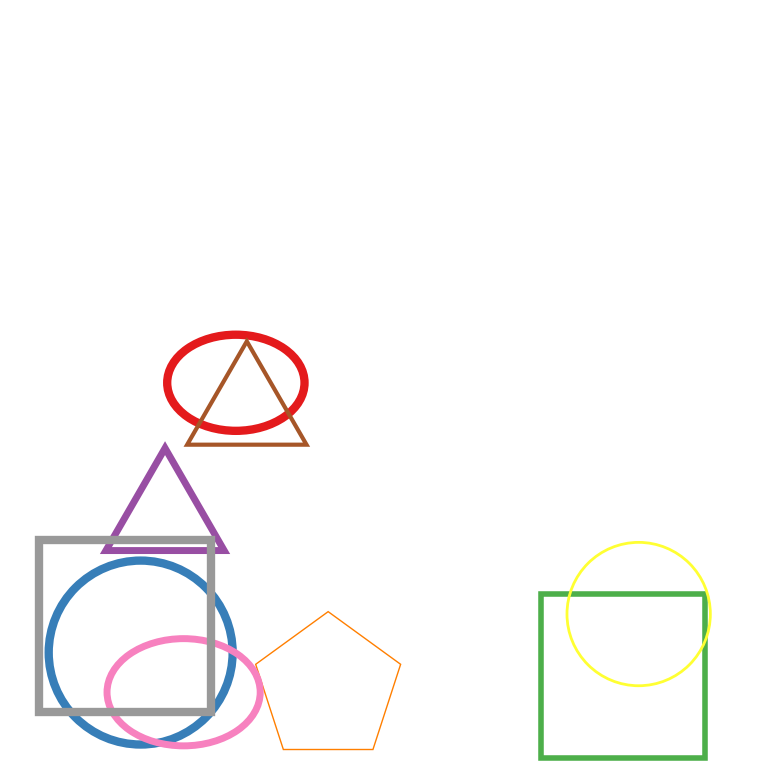[{"shape": "oval", "thickness": 3, "radius": 0.45, "center": [0.306, 0.503]}, {"shape": "circle", "thickness": 3, "radius": 0.6, "center": [0.183, 0.153]}, {"shape": "square", "thickness": 2, "radius": 0.53, "center": [0.809, 0.122]}, {"shape": "triangle", "thickness": 2.5, "radius": 0.44, "center": [0.214, 0.329]}, {"shape": "pentagon", "thickness": 0.5, "radius": 0.49, "center": [0.426, 0.107]}, {"shape": "circle", "thickness": 1, "radius": 0.47, "center": [0.829, 0.203]}, {"shape": "triangle", "thickness": 1.5, "radius": 0.45, "center": [0.321, 0.467]}, {"shape": "oval", "thickness": 2.5, "radius": 0.5, "center": [0.238, 0.101]}, {"shape": "square", "thickness": 3, "radius": 0.56, "center": [0.162, 0.186]}]